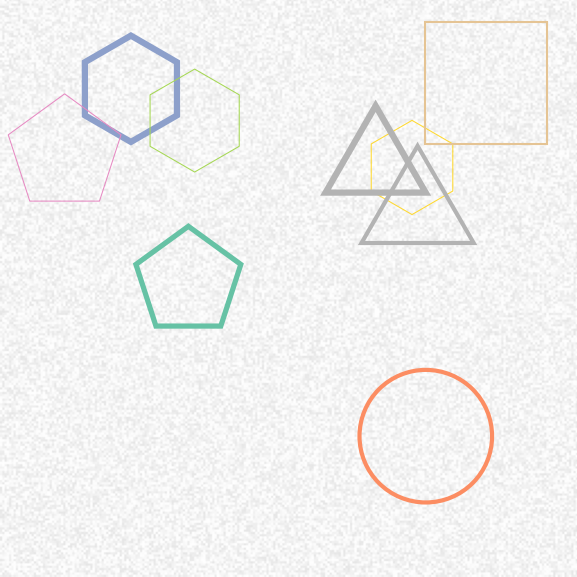[{"shape": "pentagon", "thickness": 2.5, "radius": 0.48, "center": [0.326, 0.512]}, {"shape": "circle", "thickness": 2, "radius": 0.57, "center": [0.737, 0.244]}, {"shape": "hexagon", "thickness": 3, "radius": 0.46, "center": [0.227, 0.845]}, {"shape": "pentagon", "thickness": 0.5, "radius": 0.51, "center": [0.112, 0.734]}, {"shape": "hexagon", "thickness": 0.5, "radius": 0.45, "center": [0.337, 0.79]}, {"shape": "hexagon", "thickness": 0.5, "radius": 0.41, "center": [0.713, 0.709]}, {"shape": "square", "thickness": 1, "radius": 0.53, "center": [0.841, 0.856]}, {"shape": "triangle", "thickness": 3, "radius": 0.5, "center": [0.65, 0.716]}, {"shape": "triangle", "thickness": 2, "radius": 0.56, "center": [0.723, 0.634]}]